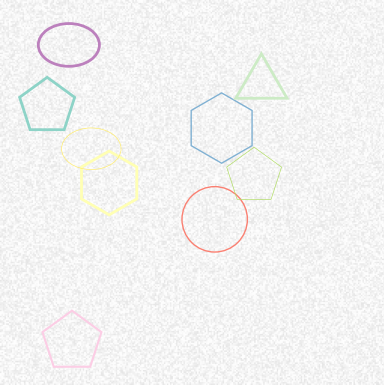[{"shape": "pentagon", "thickness": 2, "radius": 0.38, "center": [0.122, 0.724]}, {"shape": "hexagon", "thickness": 2, "radius": 0.41, "center": [0.284, 0.525]}, {"shape": "circle", "thickness": 1, "radius": 0.42, "center": [0.558, 0.43]}, {"shape": "hexagon", "thickness": 1, "radius": 0.46, "center": [0.576, 0.667]}, {"shape": "pentagon", "thickness": 0.5, "radius": 0.37, "center": [0.66, 0.543]}, {"shape": "pentagon", "thickness": 1.5, "radius": 0.4, "center": [0.187, 0.113]}, {"shape": "oval", "thickness": 2, "radius": 0.4, "center": [0.179, 0.883]}, {"shape": "triangle", "thickness": 2, "radius": 0.38, "center": [0.679, 0.783]}, {"shape": "oval", "thickness": 0.5, "radius": 0.39, "center": [0.237, 0.614]}]